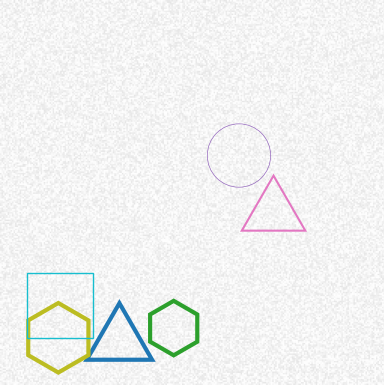[{"shape": "triangle", "thickness": 3, "radius": 0.49, "center": [0.31, 0.115]}, {"shape": "hexagon", "thickness": 3, "radius": 0.35, "center": [0.451, 0.148]}, {"shape": "circle", "thickness": 0.5, "radius": 0.41, "center": [0.621, 0.596]}, {"shape": "triangle", "thickness": 1.5, "radius": 0.48, "center": [0.71, 0.449]}, {"shape": "hexagon", "thickness": 3, "radius": 0.45, "center": [0.152, 0.123]}, {"shape": "square", "thickness": 1, "radius": 0.42, "center": [0.156, 0.207]}]